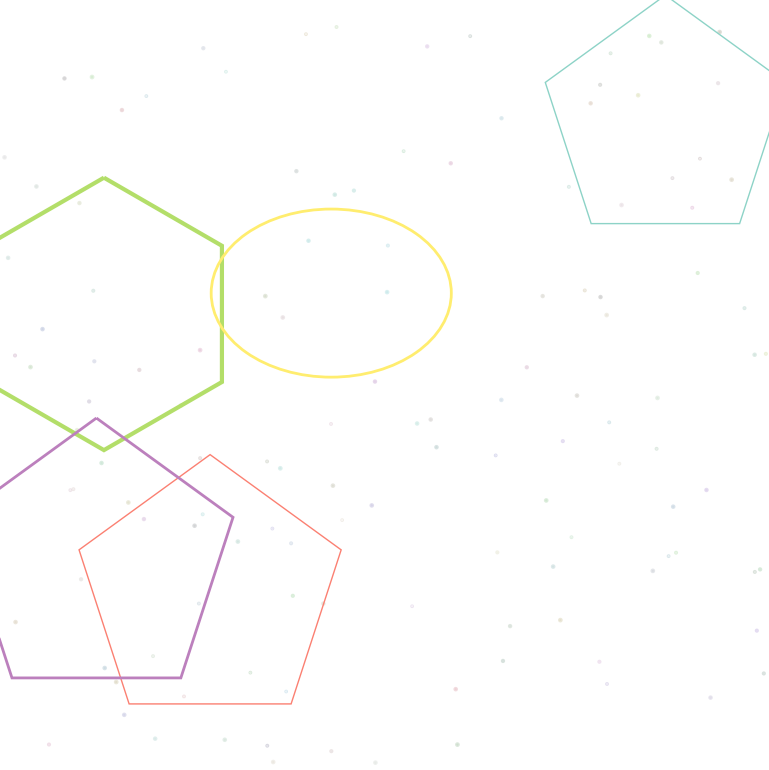[{"shape": "pentagon", "thickness": 0.5, "radius": 0.82, "center": [0.864, 0.842]}, {"shape": "pentagon", "thickness": 0.5, "radius": 0.89, "center": [0.273, 0.231]}, {"shape": "hexagon", "thickness": 1.5, "radius": 0.88, "center": [0.135, 0.592]}, {"shape": "pentagon", "thickness": 1, "radius": 0.93, "center": [0.125, 0.271]}, {"shape": "oval", "thickness": 1, "radius": 0.78, "center": [0.43, 0.619]}]